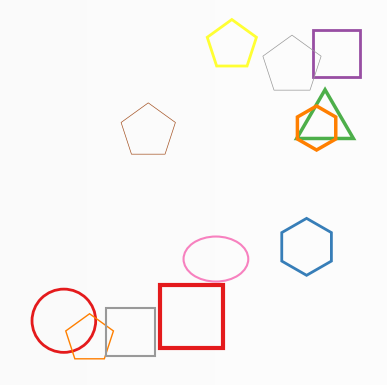[{"shape": "circle", "thickness": 2, "radius": 0.41, "center": [0.165, 0.167]}, {"shape": "square", "thickness": 3, "radius": 0.41, "center": [0.493, 0.178]}, {"shape": "hexagon", "thickness": 2, "radius": 0.37, "center": [0.791, 0.359]}, {"shape": "triangle", "thickness": 2.5, "radius": 0.42, "center": [0.839, 0.683]}, {"shape": "square", "thickness": 2, "radius": 0.3, "center": [0.867, 0.86]}, {"shape": "hexagon", "thickness": 2.5, "radius": 0.29, "center": [0.817, 0.668]}, {"shape": "pentagon", "thickness": 1, "radius": 0.32, "center": [0.231, 0.12]}, {"shape": "pentagon", "thickness": 2, "radius": 0.33, "center": [0.598, 0.883]}, {"shape": "pentagon", "thickness": 0.5, "radius": 0.37, "center": [0.383, 0.659]}, {"shape": "oval", "thickness": 1.5, "radius": 0.42, "center": [0.557, 0.327]}, {"shape": "pentagon", "thickness": 0.5, "radius": 0.39, "center": [0.754, 0.83]}, {"shape": "square", "thickness": 1.5, "radius": 0.31, "center": [0.337, 0.137]}]